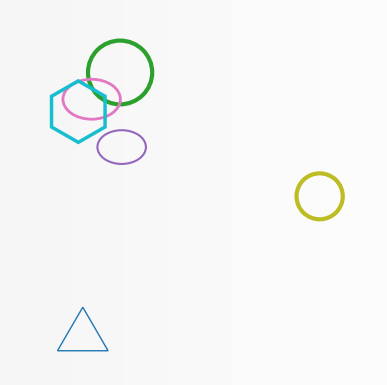[{"shape": "triangle", "thickness": 1, "radius": 0.38, "center": [0.214, 0.127]}, {"shape": "circle", "thickness": 3, "radius": 0.41, "center": [0.31, 0.812]}, {"shape": "oval", "thickness": 1.5, "radius": 0.31, "center": [0.314, 0.618]}, {"shape": "oval", "thickness": 2, "radius": 0.37, "center": [0.237, 0.742]}, {"shape": "circle", "thickness": 3, "radius": 0.3, "center": [0.825, 0.49]}, {"shape": "hexagon", "thickness": 2.5, "radius": 0.4, "center": [0.202, 0.71]}]